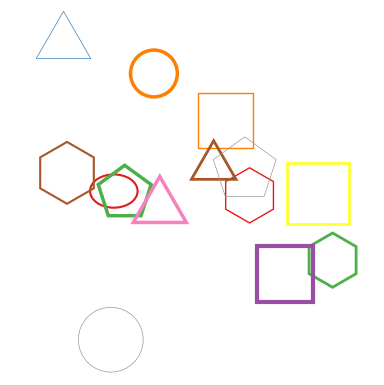[{"shape": "oval", "thickness": 1.5, "radius": 0.31, "center": [0.296, 0.504]}, {"shape": "hexagon", "thickness": 1, "radius": 0.36, "center": [0.648, 0.493]}, {"shape": "triangle", "thickness": 0.5, "radius": 0.41, "center": [0.165, 0.889]}, {"shape": "hexagon", "thickness": 2, "radius": 0.35, "center": [0.864, 0.324]}, {"shape": "pentagon", "thickness": 2.5, "radius": 0.36, "center": [0.324, 0.498]}, {"shape": "square", "thickness": 3, "radius": 0.36, "center": [0.739, 0.289]}, {"shape": "square", "thickness": 1, "radius": 0.36, "center": [0.585, 0.686]}, {"shape": "circle", "thickness": 2.5, "radius": 0.3, "center": [0.4, 0.809]}, {"shape": "square", "thickness": 2, "radius": 0.4, "center": [0.826, 0.498]}, {"shape": "triangle", "thickness": 2, "radius": 0.33, "center": [0.555, 0.568]}, {"shape": "hexagon", "thickness": 1.5, "radius": 0.4, "center": [0.174, 0.551]}, {"shape": "triangle", "thickness": 2.5, "radius": 0.4, "center": [0.415, 0.462]}, {"shape": "pentagon", "thickness": 0.5, "radius": 0.43, "center": [0.636, 0.559]}, {"shape": "circle", "thickness": 0.5, "radius": 0.42, "center": [0.288, 0.118]}]